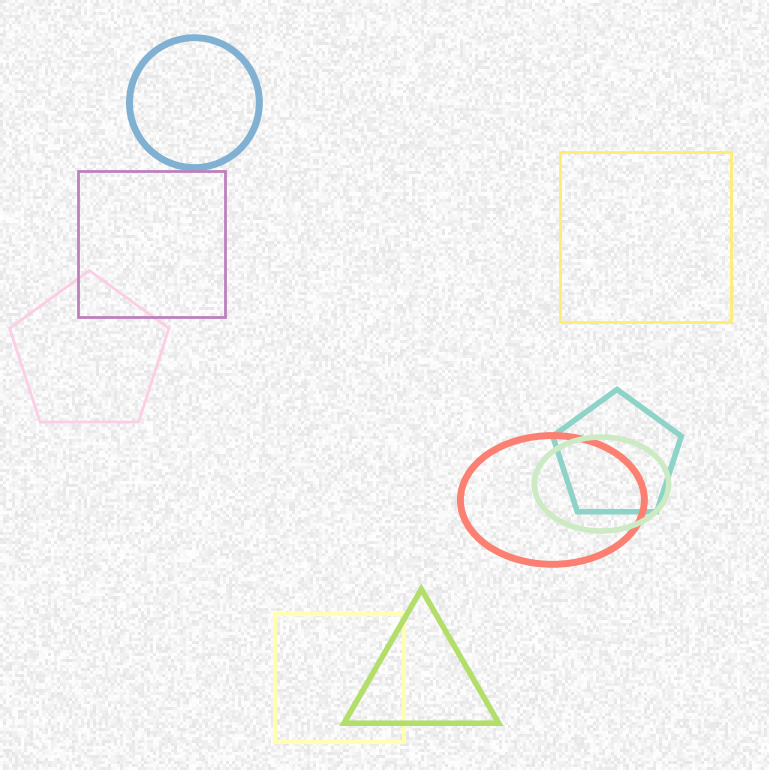[{"shape": "pentagon", "thickness": 2, "radius": 0.44, "center": [0.801, 0.406]}, {"shape": "square", "thickness": 1.5, "radius": 0.42, "center": [0.441, 0.12]}, {"shape": "oval", "thickness": 2.5, "radius": 0.6, "center": [0.717, 0.351]}, {"shape": "circle", "thickness": 2.5, "radius": 0.42, "center": [0.252, 0.867]}, {"shape": "triangle", "thickness": 2, "radius": 0.58, "center": [0.547, 0.119]}, {"shape": "pentagon", "thickness": 1, "radius": 0.54, "center": [0.116, 0.54]}, {"shape": "square", "thickness": 1, "radius": 0.48, "center": [0.197, 0.683]}, {"shape": "oval", "thickness": 2, "radius": 0.44, "center": [0.781, 0.371]}, {"shape": "square", "thickness": 1, "radius": 0.55, "center": [0.838, 0.693]}]